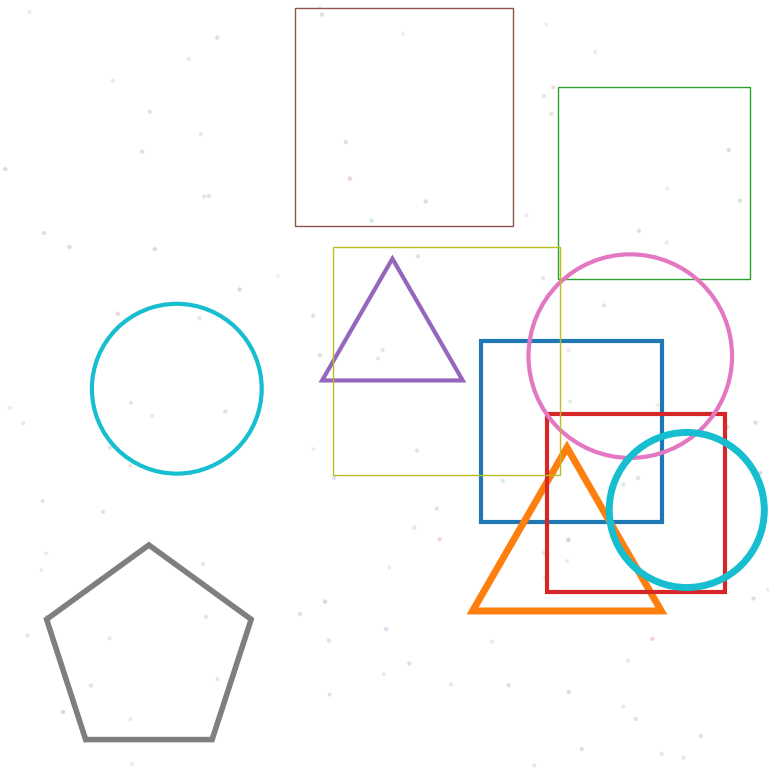[{"shape": "square", "thickness": 1.5, "radius": 0.59, "center": [0.742, 0.439]}, {"shape": "triangle", "thickness": 2.5, "radius": 0.71, "center": [0.736, 0.277]}, {"shape": "square", "thickness": 0.5, "radius": 0.62, "center": [0.849, 0.762]}, {"shape": "square", "thickness": 1.5, "radius": 0.58, "center": [0.826, 0.347]}, {"shape": "triangle", "thickness": 1.5, "radius": 0.53, "center": [0.51, 0.559]}, {"shape": "square", "thickness": 0.5, "radius": 0.71, "center": [0.525, 0.849]}, {"shape": "circle", "thickness": 1.5, "radius": 0.66, "center": [0.819, 0.538]}, {"shape": "pentagon", "thickness": 2, "radius": 0.7, "center": [0.193, 0.152]}, {"shape": "square", "thickness": 0.5, "radius": 0.74, "center": [0.58, 0.531]}, {"shape": "circle", "thickness": 2.5, "radius": 0.5, "center": [0.892, 0.338]}, {"shape": "circle", "thickness": 1.5, "radius": 0.55, "center": [0.23, 0.495]}]